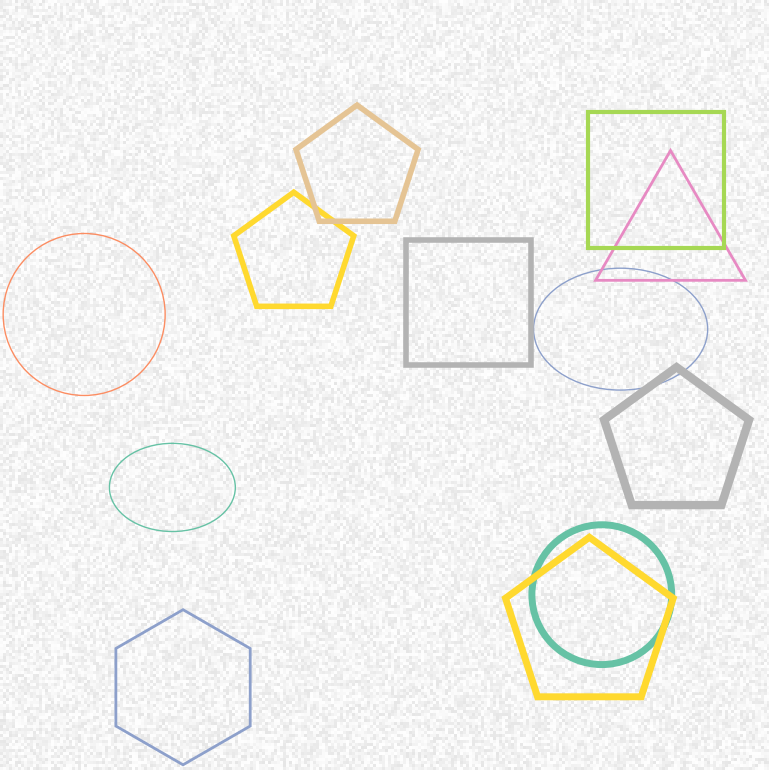[{"shape": "circle", "thickness": 2.5, "radius": 0.45, "center": [0.782, 0.228]}, {"shape": "oval", "thickness": 0.5, "radius": 0.41, "center": [0.224, 0.367]}, {"shape": "circle", "thickness": 0.5, "radius": 0.53, "center": [0.109, 0.592]}, {"shape": "oval", "thickness": 0.5, "radius": 0.57, "center": [0.806, 0.573]}, {"shape": "hexagon", "thickness": 1, "radius": 0.5, "center": [0.238, 0.107]}, {"shape": "triangle", "thickness": 1, "radius": 0.56, "center": [0.871, 0.692]}, {"shape": "square", "thickness": 1.5, "radius": 0.44, "center": [0.852, 0.766]}, {"shape": "pentagon", "thickness": 2, "radius": 0.41, "center": [0.382, 0.668]}, {"shape": "pentagon", "thickness": 2.5, "radius": 0.57, "center": [0.765, 0.188]}, {"shape": "pentagon", "thickness": 2, "radius": 0.42, "center": [0.464, 0.78]}, {"shape": "square", "thickness": 2, "radius": 0.41, "center": [0.608, 0.608]}, {"shape": "pentagon", "thickness": 3, "radius": 0.5, "center": [0.879, 0.424]}]